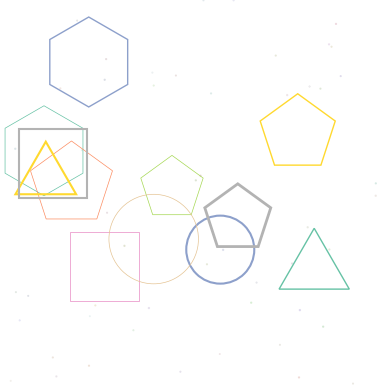[{"shape": "triangle", "thickness": 1, "radius": 0.53, "center": [0.816, 0.302]}, {"shape": "hexagon", "thickness": 0.5, "radius": 0.58, "center": [0.114, 0.608]}, {"shape": "pentagon", "thickness": 0.5, "radius": 0.56, "center": [0.186, 0.522]}, {"shape": "hexagon", "thickness": 1, "radius": 0.58, "center": [0.23, 0.839]}, {"shape": "circle", "thickness": 1.5, "radius": 0.44, "center": [0.572, 0.352]}, {"shape": "square", "thickness": 0.5, "radius": 0.45, "center": [0.27, 0.308]}, {"shape": "pentagon", "thickness": 0.5, "radius": 0.43, "center": [0.447, 0.511]}, {"shape": "triangle", "thickness": 1.5, "radius": 0.46, "center": [0.119, 0.541]}, {"shape": "pentagon", "thickness": 1, "radius": 0.51, "center": [0.773, 0.654]}, {"shape": "circle", "thickness": 0.5, "radius": 0.58, "center": [0.399, 0.379]}, {"shape": "pentagon", "thickness": 2, "radius": 0.45, "center": [0.618, 0.432]}, {"shape": "square", "thickness": 1.5, "radius": 0.45, "center": [0.138, 0.575]}]